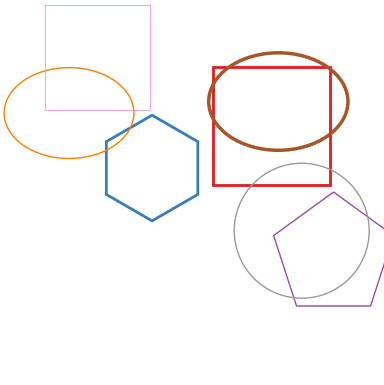[{"shape": "square", "thickness": 2, "radius": 0.76, "center": [0.705, 0.673]}, {"shape": "hexagon", "thickness": 2, "radius": 0.69, "center": [0.395, 0.564]}, {"shape": "pentagon", "thickness": 1, "radius": 0.82, "center": [0.866, 0.338]}, {"shape": "oval", "thickness": 1, "radius": 0.84, "center": [0.179, 0.706]}, {"shape": "oval", "thickness": 2.5, "radius": 0.9, "center": [0.723, 0.736]}, {"shape": "square", "thickness": 0.5, "radius": 0.68, "center": [0.252, 0.849]}, {"shape": "circle", "thickness": 1, "radius": 0.88, "center": [0.784, 0.401]}]